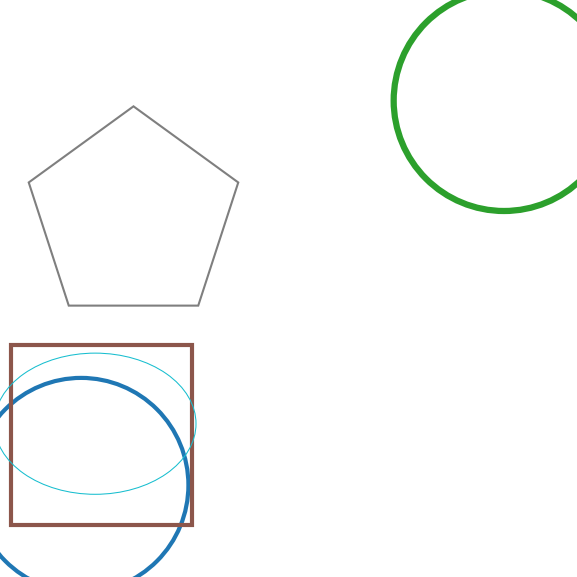[{"shape": "circle", "thickness": 2, "radius": 0.93, "center": [0.141, 0.159]}, {"shape": "circle", "thickness": 3, "radius": 0.96, "center": [0.873, 0.825]}, {"shape": "square", "thickness": 2, "radius": 0.78, "center": [0.176, 0.246]}, {"shape": "pentagon", "thickness": 1, "radius": 0.95, "center": [0.231, 0.624]}, {"shape": "oval", "thickness": 0.5, "radius": 0.87, "center": [0.165, 0.265]}]